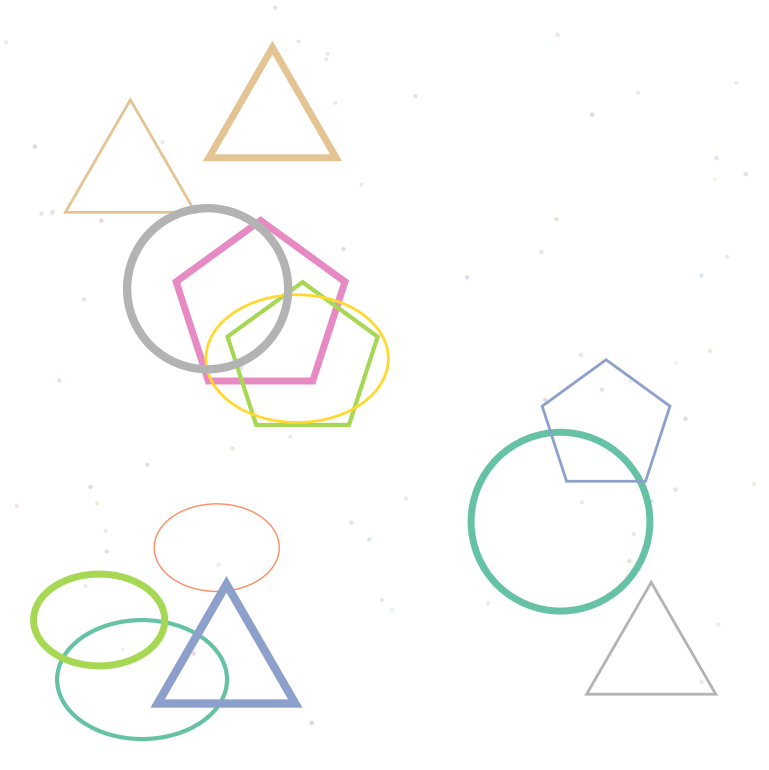[{"shape": "circle", "thickness": 2.5, "radius": 0.58, "center": [0.728, 0.322]}, {"shape": "oval", "thickness": 1.5, "radius": 0.55, "center": [0.185, 0.117]}, {"shape": "oval", "thickness": 0.5, "radius": 0.41, "center": [0.281, 0.289]}, {"shape": "triangle", "thickness": 3, "radius": 0.52, "center": [0.294, 0.138]}, {"shape": "pentagon", "thickness": 1, "radius": 0.44, "center": [0.787, 0.446]}, {"shape": "pentagon", "thickness": 2.5, "radius": 0.58, "center": [0.338, 0.598]}, {"shape": "oval", "thickness": 2.5, "radius": 0.43, "center": [0.129, 0.195]}, {"shape": "pentagon", "thickness": 1.5, "radius": 0.51, "center": [0.393, 0.531]}, {"shape": "oval", "thickness": 1, "radius": 0.59, "center": [0.386, 0.534]}, {"shape": "triangle", "thickness": 1, "radius": 0.49, "center": [0.169, 0.773]}, {"shape": "triangle", "thickness": 2.5, "radius": 0.48, "center": [0.354, 0.843]}, {"shape": "triangle", "thickness": 1, "radius": 0.48, "center": [0.846, 0.147]}, {"shape": "circle", "thickness": 3, "radius": 0.52, "center": [0.27, 0.625]}]